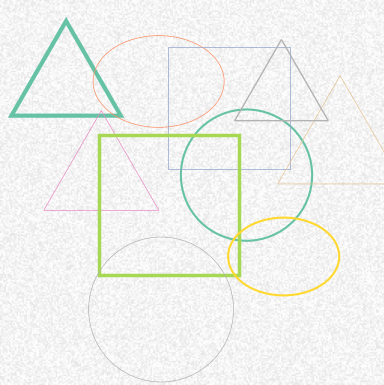[{"shape": "triangle", "thickness": 3, "radius": 0.82, "center": [0.172, 0.782]}, {"shape": "circle", "thickness": 1.5, "radius": 0.85, "center": [0.64, 0.545]}, {"shape": "oval", "thickness": 0.5, "radius": 0.85, "center": [0.412, 0.788]}, {"shape": "square", "thickness": 0.5, "radius": 0.79, "center": [0.594, 0.719]}, {"shape": "triangle", "thickness": 0.5, "radius": 0.86, "center": [0.263, 0.54]}, {"shape": "square", "thickness": 2.5, "radius": 0.91, "center": [0.44, 0.469]}, {"shape": "oval", "thickness": 1.5, "radius": 0.72, "center": [0.737, 0.334]}, {"shape": "triangle", "thickness": 0.5, "radius": 0.94, "center": [0.883, 0.616]}, {"shape": "triangle", "thickness": 1, "radius": 0.7, "center": [0.731, 0.757]}, {"shape": "circle", "thickness": 0.5, "radius": 0.94, "center": [0.418, 0.196]}]